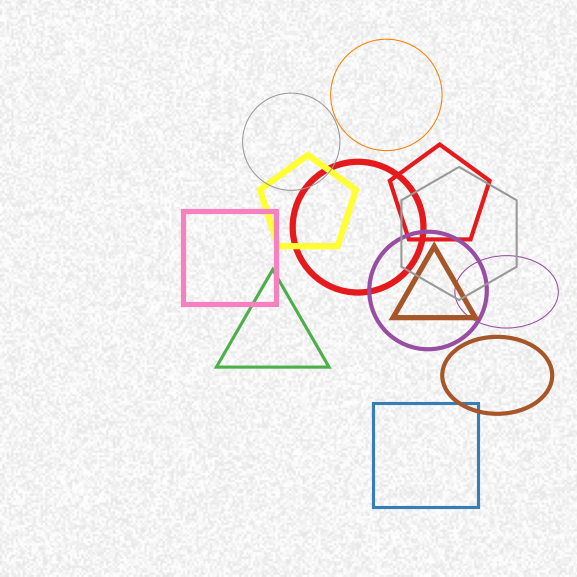[{"shape": "circle", "thickness": 3, "radius": 0.57, "center": [0.62, 0.606]}, {"shape": "pentagon", "thickness": 2, "radius": 0.45, "center": [0.761, 0.658]}, {"shape": "square", "thickness": 1.5, "radius": 0.45, "center": [0.736, 0.211]}, {"shape": "triangle", "thickness": 1.5, "radius": 0.56, "center": [0.472, 0.42]}, {"shape": "oval", "thickness": 0.5, "radius": 0.45, "center": [0.877, 0.494]}, {"shape": "circle", "thickness": 2, "radius": 0.51, "center": [0.741, 0.496]}, {"shape": "circle", "thickness": 0.5, "radius": 0.48, "center": [0.669, 0.835]}, {"shape": "pentagon", "thickness": 3, "radius": 0.44, "center": [0.533, 0.644]}, {"shape": "oval", "thickness": 2, "radius": 0.48, "center": [0.861, 0.349]}, {"shape": "triangle", "thickness": 2.5, "radius": 0.41, "center": [0.752, 0.49]}, {"shape": "square", "thickness": 2.5, "radius": 0.4, "center": [0.398, 0.554]}, {"shape": "hexagon", "thickness": 1, "radius": 0.58, "center": [0.795, 0.595]}, {"shape": "circle", "thickness": 0.5, "radius": 0.42, "center": [0.504, 0.754]}]